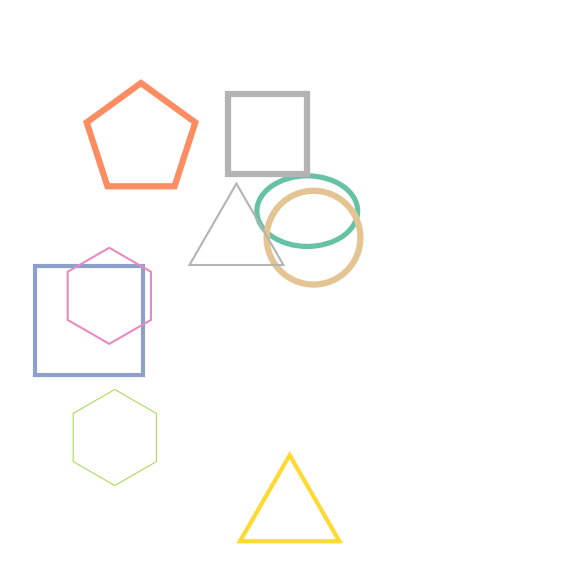[{"shape": "oval", "thickness": 2.5, "radius": 0.44, "center": [0.532, 0.634]}, {"shape": "pentagon", "thickness": 3, "radius": 0.49, "center": [0.244, 0.757]}, {"shape": "square", "thickness": 2, "radius": 0.47, "center": [0.154, 0.444]}, {"shape": "hexagon", "thickness": 1, "radius": 0.42, "center": [0.189, 0.487]}, {"shape": "hexagon", "thickness": 0.5, "radius": 0.42, "center": [0.199, 0.242]}, {"shape": "triangle", "thickness": 2, "radius": 0.5, "center": [0.502, 0.112]}, {"shape": "circle", "thickness": 3, "radius": 0.41, "center": [0.543, 0.588]}, {"shape": "square", "thickness": 3, "radius": 0.34, "center": [0.463, 0.767]}, {"shape": "triangle", "thickness": 1, "radius": 0.47, "center": [0.409, 0.587]}]